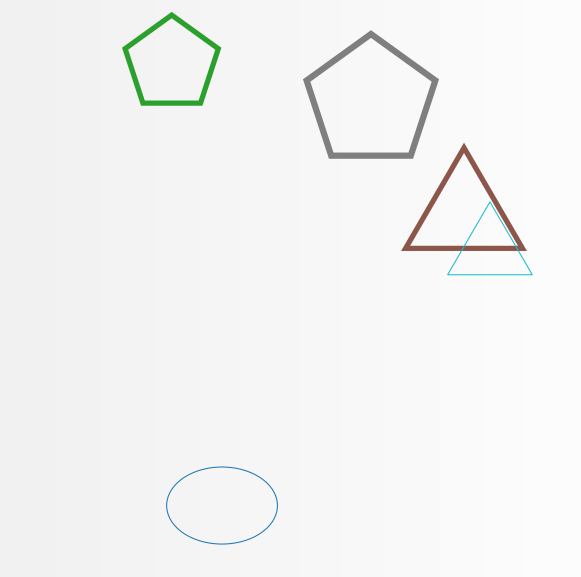[{"shape": "oval", "thickness": 0.5, "radius": 0.48, "center": [0.382, 0.124]}, {"shape": "pentagon", "thickness": 2.5, "radius": 0.42, "center": [0.295, 0.889]}, {"shape": "triangle", "thickness": 2.5, "radius": 0.58, "center": [0.798, 0.627]}, {"shape": "pentagon", "thickness": 3, "radius": 0.58, "center": [0.638, 0.824]}, {"shape": "triangle", "thickness": 0.5, "radius": 0.42, "center": [0.843, 0.565]}]